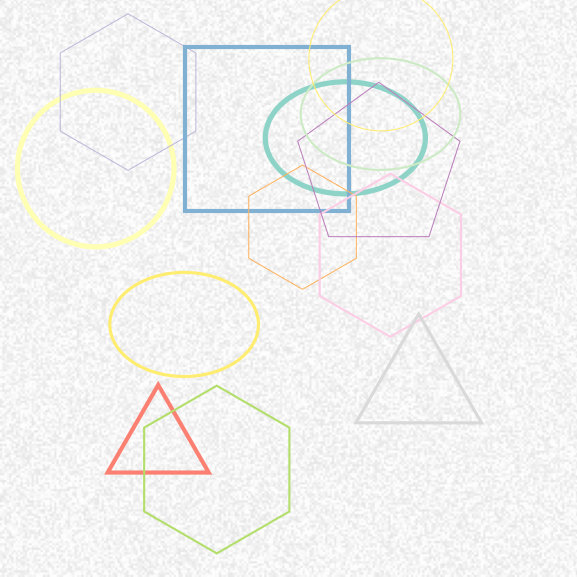[{"shape": "oval", "thickness": 2.5, "radius": 0.69, "center": [0.598, 0.76]}, {"shape": "circle", "thickness": 2.5, "radius": 0.68, "center": [0.166, 0.707]}, {"shape": "hexagon", "thickness": 0.5, "radius": 0.68, "center": [0.222, 0.84]}, {"shape": "triangle", "thickness": 2, "radius": 0.51, "center": [0.274, 0.231]}, {"shape": "square", "thickness": 2, "radius": 0.71, "center": [0.462, 0.776]}, {"shape": "hexagon", "thickness": 0.5, "radius": 0.54, "center": [0.524, 0.606]}, {"shape": "hexagon", "thickness": 1, "radius": 0.73, "center": [0.375, 0.186]}, {"shape": "hexagon", "thickness": 1, "radius": 0.71, "center": [0.676, 0.557]}, {"shape": "triangle", "thickness": 1.5, "radius": 0.63, "center": [0.725, 0.33]}, {"shape": "pentagon", "thickness": 0.5, "radius": 0.74, "center": [0.656, 0.709]}, {"shape": "oval", "thickness": 1, "radius": 0.69, "center": [0.659, 0.802]}, {"shape": "oval", "thickness": 1.5, "radius": 0.64, "center": [0.319, 0.437]}, {"shape": "circle", "thickness": 0.5, "radius": 0.62, "center": [0.66, 0.897]}]